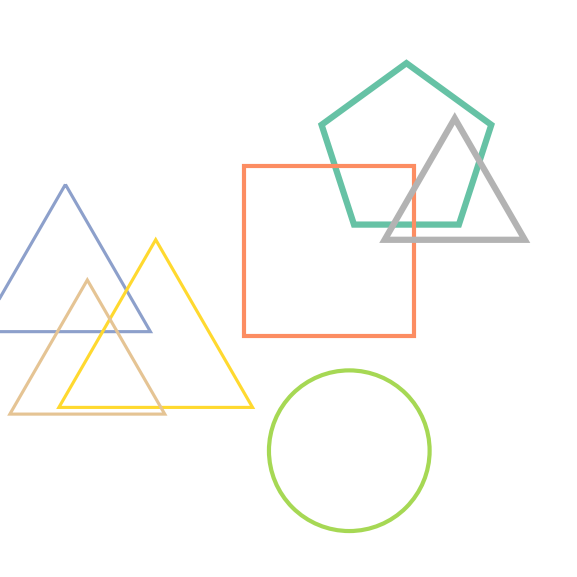[{"shape": "pentagon", "thickness": 3, "radius": 0.77, "center": [0.704, 0.735]}, {"shape": "square", "thickness": 2, "radius": 0.73, "center": [0.57, 0.565]}, {"shape": "triangle", "thickness": 1.5, "radius": 0.85, "center": [0.113, 0.51]}, {"shape": "circle", "thickness": 2, "radius": 0.7, "center": [0.605, 0.219]}, {"shape": "triangle", "thickness": 1.5, "radius": 0.97, "center": [0.27, 0.39]}, {"shape": "triangle", "thickness": 1.5, "radius": 0.77, "center": [0.151, 0.359]}, {"shape": "triangle", "thickness": 3, "radius": 0.7, "center": [0.787, 0.654]}]